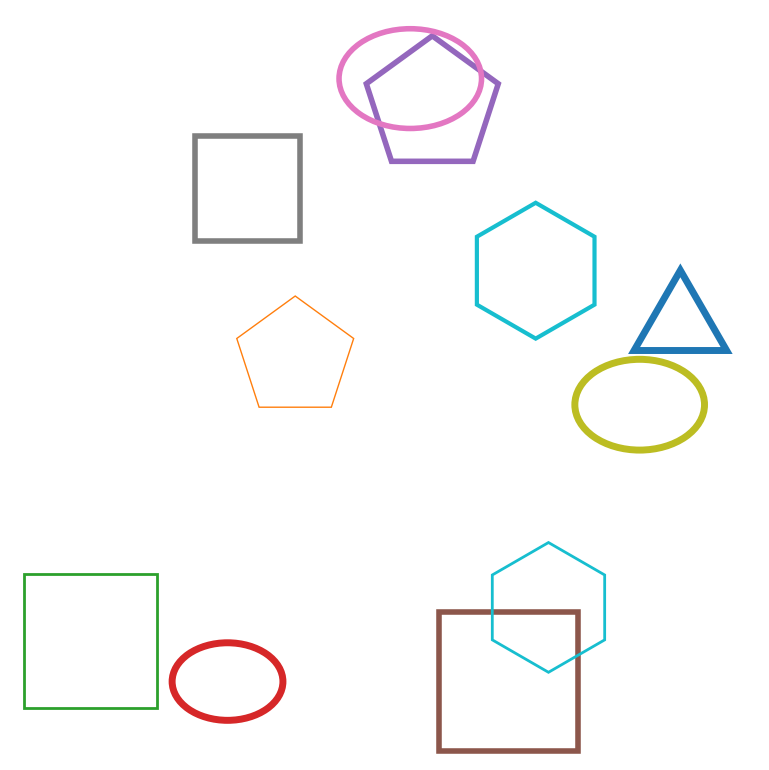[{"shape": "triangle", "thickness": 2.5, "radius": 0.35, "center": [0.884, 0.579]}, {"shape": "pentagon", "thickness": 0.5, "radius": 0.4, "center": [0.383, 0.536]}, {"shape": "square", "thickness": 1, "radius": 0.44, "center": [0.118, 0.167]}, {"shape": "oval", "thickness": 2.5, "radius": 0.36, "center": [0.295, 0.115]}, {"shape": "pentagon", "thickness": 2, "radius": 0.45, "center": [0.561, 0.863]}, {"shape": "square", "thickness": 2, "radius": 0.45, "center": [0.66, 0.115]}, {"shape": "oval", "thickness": 2, "radius": 0.46, "center": [0.533, 0.898]}, {"shape": "square", "thickness": 2, "radius": 0.34, "center": [0.322, 0.755]}, {"shape": "oval", "thickness": 2.5, "radius": 0.42, "center": [0.831, 0.474]}, {"shape": "hexagon", "thickness": 1, "radius": 0.42, "center": [0.712, 0.211]}, {"shape": "hexagon", "thickness": 1.5, "radius": 0.44, "center": [0.696, 0.648]}]